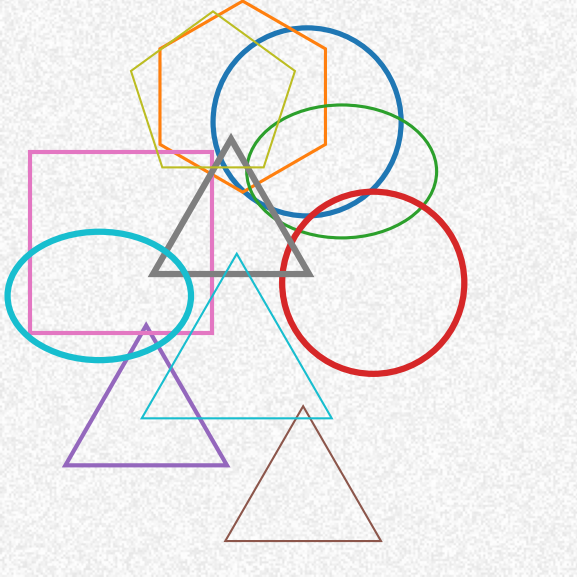[{"shape": "circle", "thickness": 2.5, "radius": 0.81, "center": [0.532, 0.788]}, {"shape": "hexagon", "thickness": 1.5, "radius": 0.83, "center": [0.42, 0.832]}, {"shape": "oval", "thickness": 1.5, "radius": 0.82, "center": [0.592, 0.702]}, {"shape": "circle", "thickness": 3, "radius": 0.79, "center": [0.646, 0.51]}, {"shape": "triangle", "thickness": 2, "radius": 0.81, "center": [0.253, 0.274]}, {"shape": "triangle", "thickness": 1, "radius": 0.78, "center": [0.525, 0.14]}, {"shape": "square", "thickness": 2, "radius": 0.78, "center": [0.21, 0.579]}, {"shape": "triangle", "thickness": 3, "radius": 0.78, "center": [0.4, 0.603]}, {"shape": "pentagon", "thickness": 1, "radius": 0.75, "center": [0.369, 0.83]}, {"shape": "triangle", "thickness": 1, "radius": 0.95, "center": [0.41, 0.37]}, {"shape": "oval", "thickness": 3, "radius": 0.79, "center": [0.172, 0.487]}]